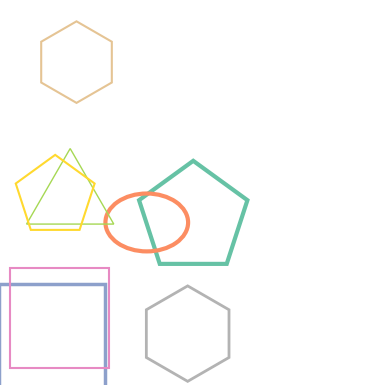[{"shape": "pentagon", "thickness": 3, "radius": 0.74, "center": [0.502, 0.434]}, {"shape": "oval", "thickness": 3, "radius": 0.54, "center": [0.381, 0.422]}, {"shape": "square", "thickness": 2.5, "radius": 0.69, "center": [0.135, 0.126]}, {"shape": "square", "thickness": 1.5, "radius": 0.65, "center": [0.155, 0.174]}, {"shape": "triangle", "thickness": 1, "radius": 0.65, "center": [0.182, 0.483]}, {"shape": "pentagon", "thickness": 1.5, "radius": 0.54, "center": [0.143, 0.49]}, {"shape": "hexagon", "thickness": 1.5, "radius": 0.53, "center": [0.199, 0.839]}, {"shape": "hexagon", "thickness": 2, "radius": 0.62, "center": [0.487, 0.133]}]